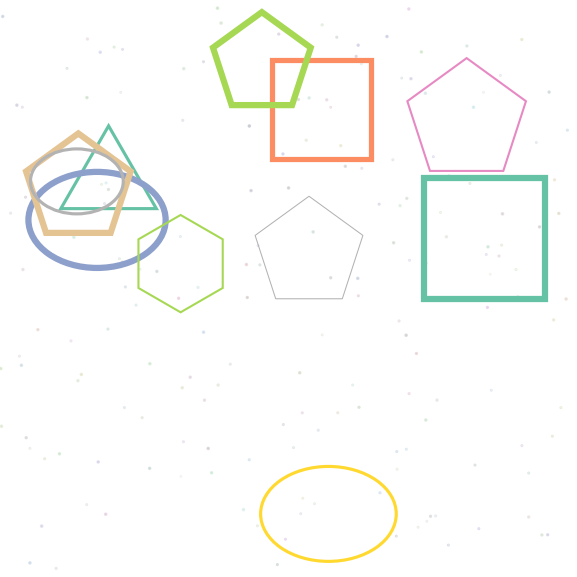[{"shape": "square", "thickness": 3, "radius": 0.52, "center": [0.839, 0.586]}, {"shape": "triangle", "thickness": 1.5, "radius": 0.48, "center": [0.188, 0.686]}, {"shape": "square", "thickness": 2.5, "radius": 0.43, "center": [0.557, 0.81]}, {"shape": "oval", "thickness": 3, "radius": 0.59, "center": [0.168, 0.618]}, {"shape": "pentagon", "thickness": 1, "radius": 0.54, "center": [0.808, 0.791]}, {"shape": "hexagon", "thickness": 1, "radius": 0.42, "center": [0.313, 0.543]}, {"shape": "pentagon", "thickness": 3, "radius": 0.44, "center": [0.453, 0.889]}, {"shape": "oval", "thickness": 1.5, "radius": 0.59, "center": [0.569, 0.109]}, {"shape": "pentagon", "thickness": 3, "radius": 0.48, "center": [0.136, 0.673]}, {"shape": "oval", "thickness": 1.5, "radius": 0.4, "center": [0.133, 0.685]}, {"shape": "pentagon", "thickness": 0.5, "radius": 0.49, "center": [0.535, 0.561]}]